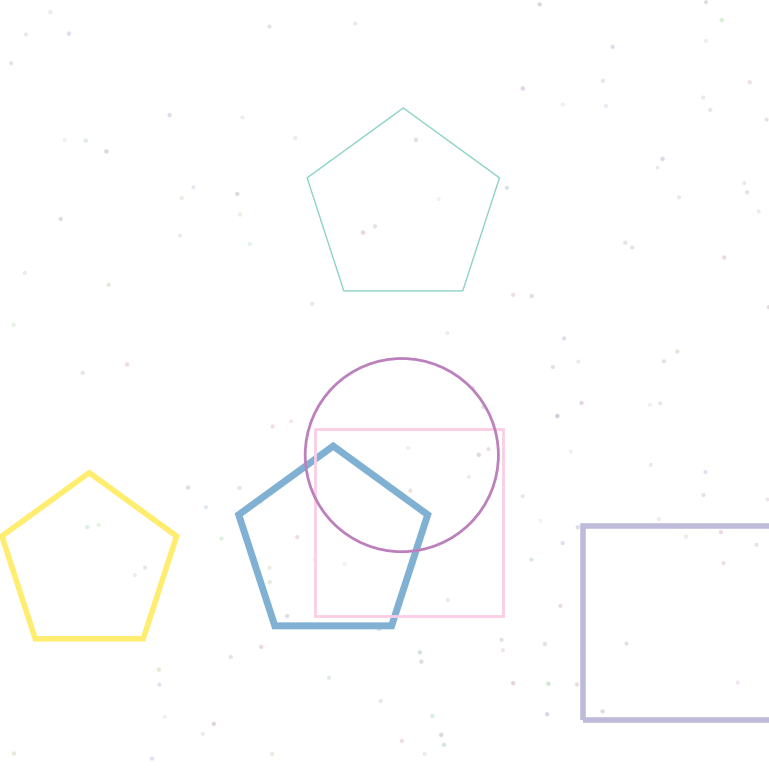[{"shape": "pentagon", "thickness": 0.5, "radius": 0.66, "center": [0.524, 0.728]}, {"shape": "square", "thickness": 2, "radius": 0.63, "center": [0.882, 0.191]}, {"shape": "pentagon", "thickness": 2.5, "radius": 0.65, "center": [0.433, 0.292]}, {"shape": "square", "thickness": 1, "radius": 0.61, "center": [0.531, 0.321]}, {"shape": "circle", "thickness": 1, "radius": 0.63, "center": [0.522, 0.409]}, {"shape": "pentagon", "thickness": 2, "radius": 0.6, "center": [0.116, 0.267]}]